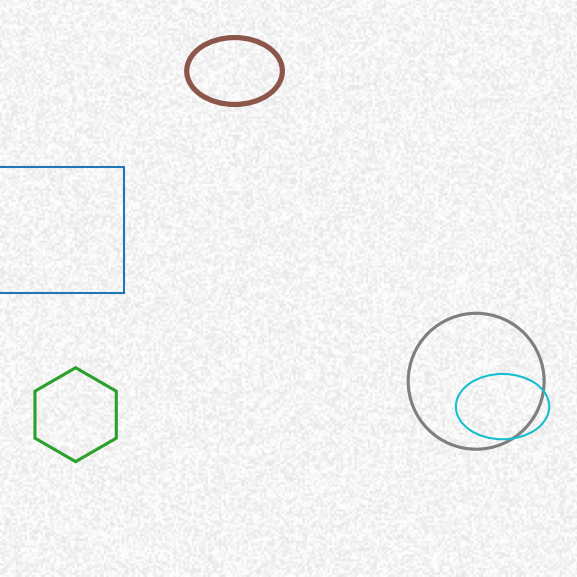[{"shape": "square", "thickness": 1, "radius": 0.55, "center": [0.105, 0.601]}, {"shape": "hexagon", "thickness": 1.5, "radius": 0.41, "center": [0.131, 0.281]}, {"shape": "oval", "thickness": 2.5, "radius": 0.41, "center": [0.406, 0.876]}, {"shape": "circle", "thickness": 1.5, "radius": 0.59, "center": [0.824, 0.339]}, {"shape": "oval", "thickness": 1, "radius": 0.4, "center": [0.87, 0.295]}]